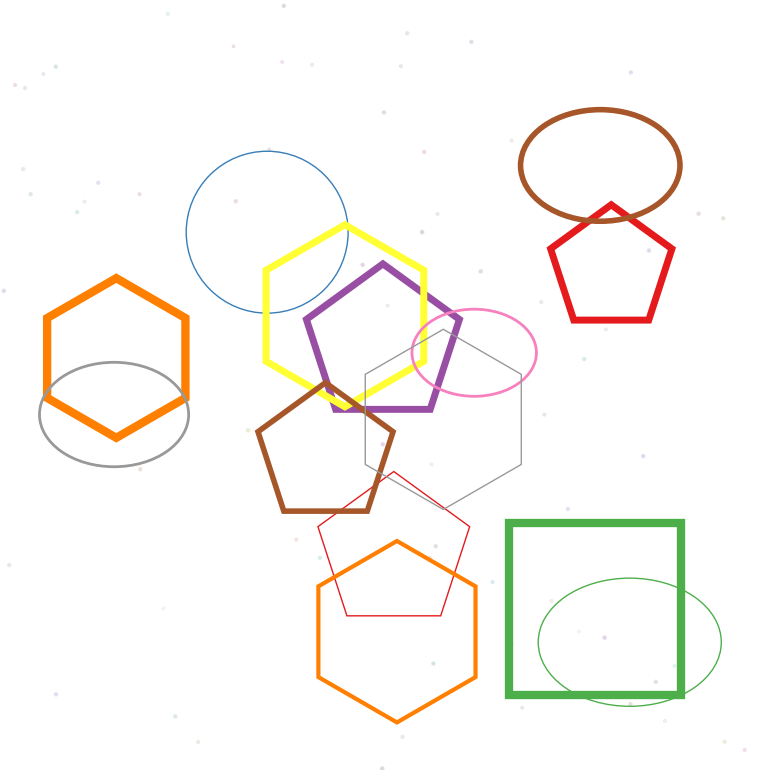[{"shape": "pentagon", "thickness": 2.5, "radius": 0.41, "center": [0.794, 0.651]}, {"shape": "pentagon", "thickness": 0.5, "radius": 0.52, "center": [0.511, 0.284]}, {"shape": "circle", "thickness": 0.5, "radius": 0.53, "center": [0.347, 0.698]}, {"shape": "square", "thickness": 3, "radius": 0.56, "center": [0.772, 0.209]}, {"shape": "oval", "thickness": 0.5, "radius": 0.59, "center": [0.818, 0.166]}, {"shape": "pentagon", "thickness": 2.5, "radius": 0.52, "center": [0.497, 0.553]}, {"shape": "hexagon", "thickness": 3, "radius": 0.52, "center": [0.151, 0.535]}, {"shape": "hexagon", "thickness": 1.5, "radius": 0.59, "center": [0.516, 0.18]}, {"shape": "hexagon", "thickness": 2.5, "radius": 0.59, "center": [0.448, 0.59]}, {"shape": "oval", "thickness": 2, "radius": 0.52, "center": [0.78, 0.785]}, {"shape": "pentagon", "thickness": 2, "radius": 0.46, "center": [0.423, 0.411]}, {"shape": "oval", "thickness": 1, "radius": 0.4, "center": [0.616, 0.542]}, {"shape": "hexagon", "thickness": 0.5, "radius": 0.58, "center": [0.576, 0.455]}, {"shape": "oval", "thickness": 1, "radius": 0.48, "center": [0.148, 0.462]}]